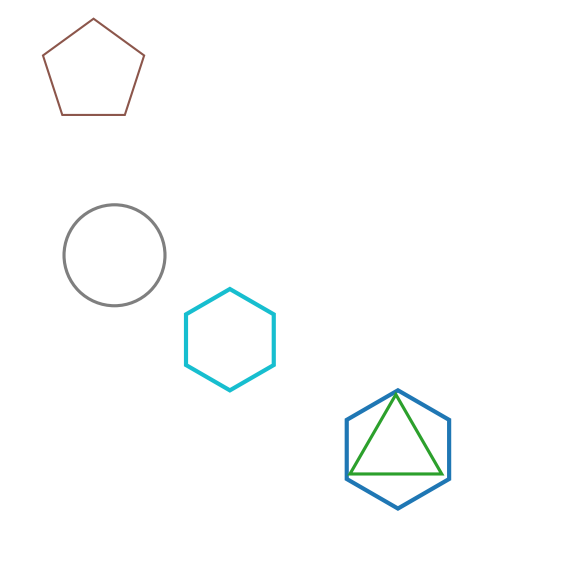[{"shape": "hexagon", "thickness": 2, "radius": 0.51, "center": [0.689, 0.221]}, {"shape": "triangle", "thickness": 1.5, "radius": 0.46, "center": [0.685, 0.224]}, {"shape": "pentagon", "thickness": 1, "radius": 0.46, "center": [0.162, 0.875]}, {"shape": "circle", "thickness": 1.5, "radius": 0.44, "center": [0.198, 0.557]}, {"shape": "hexagon", "thickness": 2, "radius": 0.44, "center": [0.398, 0.411]}]